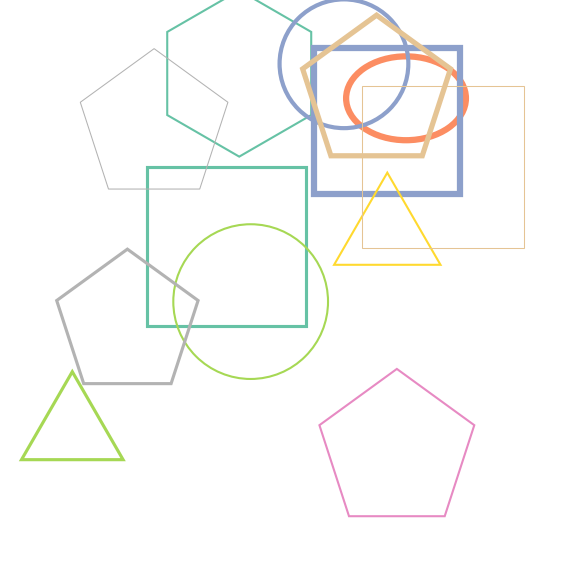[{"shape": "hexagon", "thickness": 1, "radius": 0.72, "center": [0.414, 0.872]}, {"shape": "square", "thickness": 1.5, "radius": 0.69, "center": [0.393, 0.572]}, {"shape": "oval", "thickness": 3, "radius": 0.52, "center": [0.703, 0.829]}, {"shape": "circle", "thickness": 2, "radius": 0.56, "center": [0.596, 0.889]}, {"shape": "square", "thickness": 3, "radius": 0.63, "center": [0.67, 0.79]}, {"shape": "pentagon", "thickness": 1, "radius": 0.7, "center": [0.687, 0.219]}, {"shape": "triangle", "thickness": 1.5, "radius": 0.51, "center": [0.125, 0.254]}, {"shape": "circle", "thickness": 1, "radius": 0.67, "center": [0.434, 0.477]}, {"shape": "triangle", "thickness": 1, "radius": 0.53, "center": [0.671, 0.594]}, {"shape": "square", "thickness": 0.5, "radius": 0.7, "center": [0.767, 0.71]}, {"shape": "pentagon", "thickness": 2.5, "radius": 0.67, "center": [0.652, 0.838]}, {"shape": "pentagon", "thickness": 1.5, "radius": 0.64, "center": [0.221, 0.439]}, {"shape": "pentagon", "thickness": 0.5, "radius": 0.67, "center": [0.267, 0.781]}]